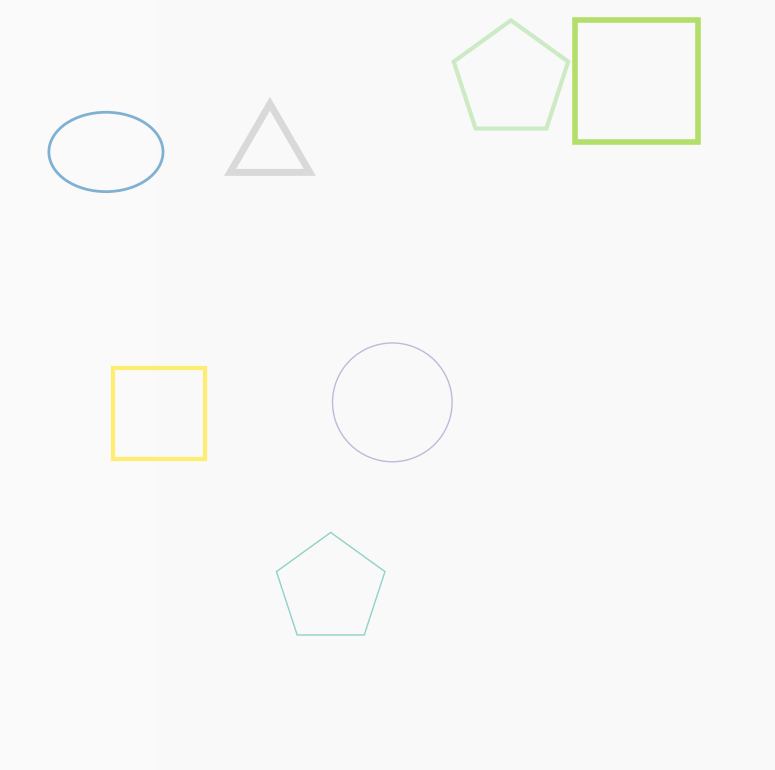[{"shape": "pentagon", "thickness": 0.5, "radius": 0.37, "center": [0.427, 0.235]}, {"shape": "circle", "thickness": 0.5, "radius": 0.39, "center": [0.506, 0.477]}, {"shape": "oval", "thickness": 1, "radius": 0.37, "center": [0.137, 0.803]}, {"shape": "square", "thickness": 2, "radius": 0.4, "center": [0.821, 0.895]}, {"shape": "triangle", "thickness": 2.5, "radius": 0.3, "center": [0.348, 0.806]}, {"shape": "pentagon", "thickness": 1.5, "radius": 0.39, "center": [0.659, 0.896]}, {"shape": "square", "thickness": 1.5, "radius": 0.3, "center": [0.205, 0.463]}]